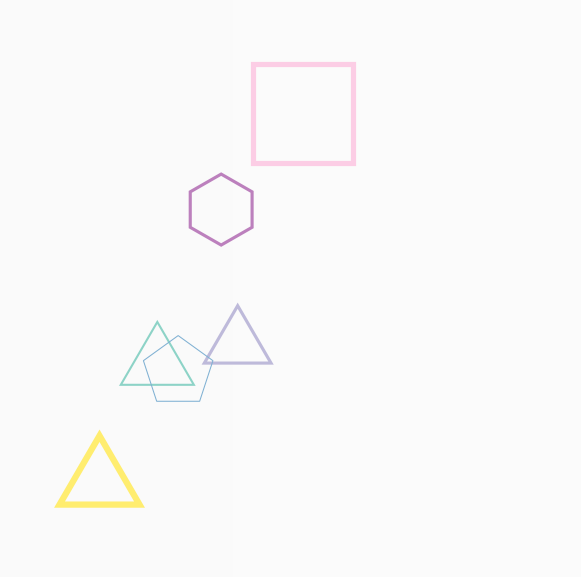[{"shape": "triangle", "thickness": 1, "radius": 0.36, "center": [0.271, 0.369]}, {"shape": "triangle", "thickness": 1.5, "radius": 0.33, "center": [0.409, 0.404]}, {"shape": "pentagon", "thickness": 0.5, "radius": 0.31, "center": [0.307, 0.355]}, {"shape": "square", "thickness": 2.5, "radius": 0.43, "center": [0.521, 0.803]}, {"shape": "hexagon", "thickness": 1.5, "radius": 0.31, "center": [0.38, 0.636]}, {"shape": "triangle", "thickness": 3, "radius": 0.4, "center": [0.171, 0.165]}]